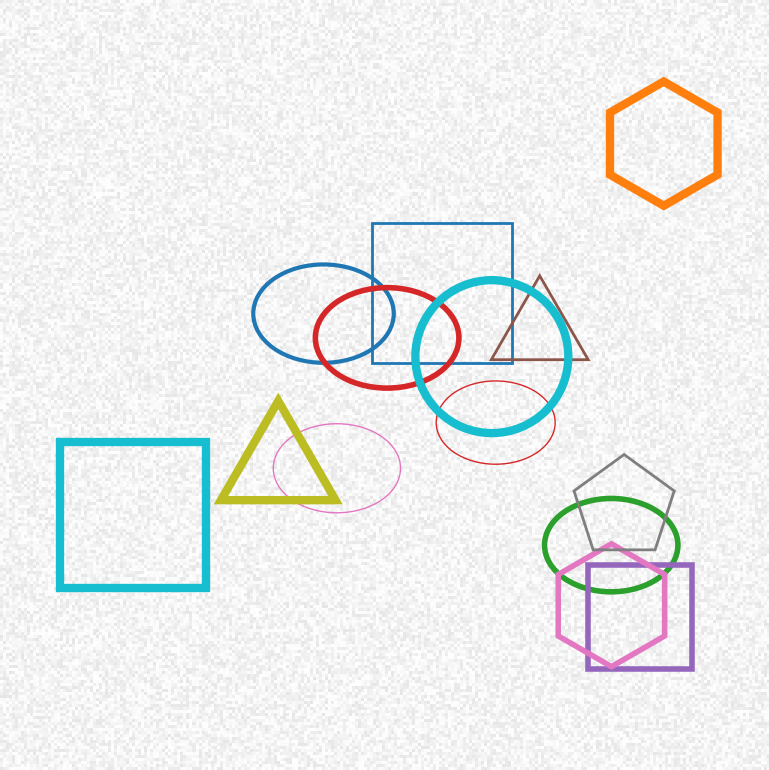[{"shape": "square", "thickness": 1, "radius": 0.46, "center": [0.574, 0.62]}, {"shape": "oval", "thickness": 1.5, "radius": 0.46, "center": [0.42, 0.593]}, {"shape": "hexagon", "thickness": 3, "radius": 0.4, "center": [0.862, 0.813]}, {"shape": "oval", "thickness": 2, "radius": 0.43, "center": [0.794, 0.292]}, {"shape": "oval", "thickness": 2, "radius": 0.47, "center": [0.503, 0.561]}, {"shape": "oval", "thickness": 0.5, "radius": 0.39, "center": [0.644, 0.451]}, {"shape": "square", "thickness": 2, "radius": 0.34, "center": [0.831, 0.199]}, {"shape": "triangle", "thickness": 1, "radius": 0.36, "center": [0.701, 0.569]}, {"shape": "hexagon", "thickness": 2, "radius": 0.4, "center": [0.794, 0.214]}, {"shape": "oval", "thickness": 0.5, "radius": 0.41, "center": [0.438, 0.392]}, {"shape": "pentagon", "thickness": 1, "radius": 0.34, "center": [0.811, 0.341]}, {"shape": "triangle", "thickness": 3, "radius": 0.43, "center": [0.361, 0.393]}, {"shape": "circle", "thickness": 3, "radius": 0.5, "center": [0.639, 0.537]}, {"shape": "square", "thickness": 3, "radius": 0.47, "center": [0.173, 0.331]}]